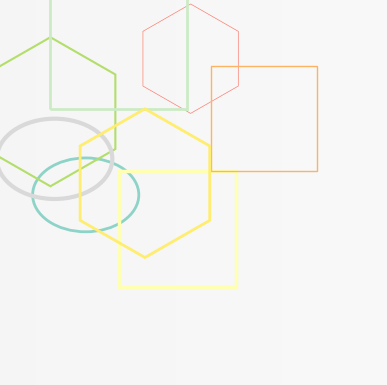[{"shape": "oval", "thickness": 2, "radius": 0.69, "center": [0.221, 0.494]}, {"shape": "square", "thickness": 2.5, "radius": 0.75, "center": [0.458, 0.406]}, {"shape": "hexagon", "thickness": 0.5, "radius": 0.71, "center": [0.492, 0.848]}, {"shape": "square", "thickness": 1, "radius": 0.68, "center": [0.681, 0.691]}, {"shape": "hexagon", "thickness": 1.5, "radius": 0.97, "center": [0.13, 0.71]}, {"shape": "oval", "thickness": 3, "radius": 0.74, "center": [0.141, 0.587]}, {"shape": "square", "thickness": 2, "radius": 0.88, "center": [0.306, 0.892]}, {"shape": "hexagon", "thickness": 2, "radius": 0.97, "center": [0.374, 0.524]}]